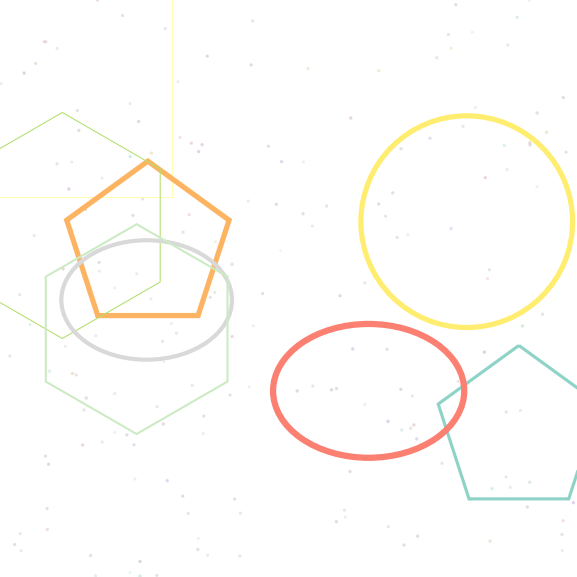[{"shape": "pentagon", "thickness": 1.5, "radius": 0.73, "center": [0.898, 0.254]}, {"shape": "square", "thickness": 0.5, "radius": 0.94, "center": [0.111, 0.846]}, {"shape": "oval", "thickness": 3, "radius": 0.83, "center": [0.638, 0.322]}, {"shape": "pentagon", "thickness": 2.5, "radius": 0.74, "center": [0.256, 0.572]}, {"shape": "hexagon", "thickness": 0.5, "radius": 0.98, "center": [0.108, 0.609]}, {"shape": "oval", "thickness": 2, "radius": 0.74, "center": [0.254, 0.48]}, {"shape": "hexagon", "thickness": 1, "radius": 0.91, "center": [0.237, 0.429]}, {"shape": "circle", "thickness": 2.5, "radius": 0.92, "center": [0.808, 0.615]}]